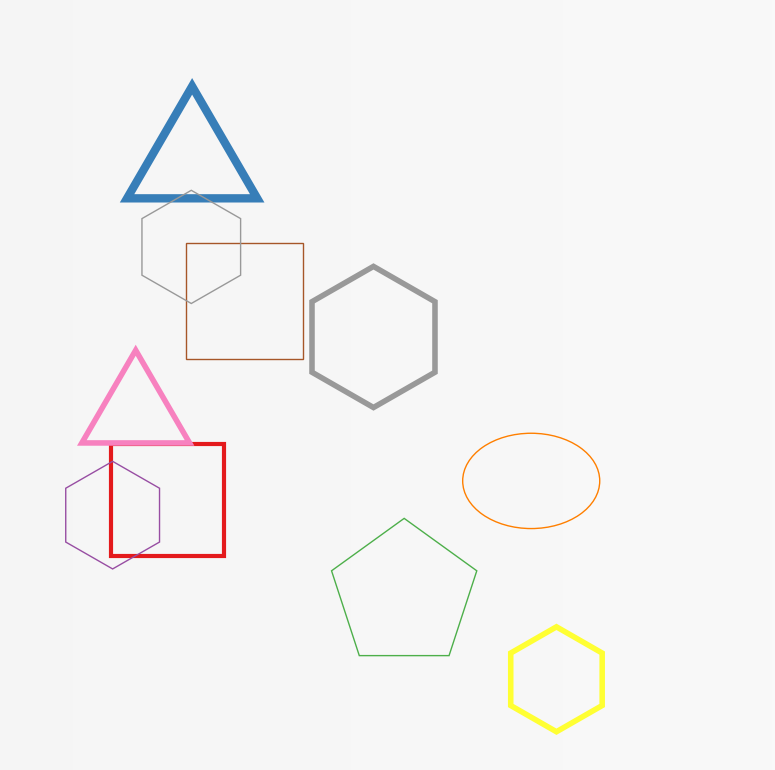[{"shape": "square", "thickness": 1.5, "radius": 0.36, "center": [0.216, 0.351]}, {"shape": "triangle", "thickness": 3, "radius": 0.48, "center": [0.248, 0.791]}, {"shape": "pentagon", "thickness": 0.5, "radius": 0.49, "center": [0.522, 0.228]}, {"shape": "hexagon", "thickness": 0.5, "radius": 0.35, "center": [0.145, 0.331]}, {"shape": "oval", "thickness": 0.5, "radius": 0.44, "center": [0.685, 0.375]}, {"shape": "hexagon", "thickness": 2, "radius": 0.34, "center": [0.718, 0.118]}, {"shape": "square", "thickness": 0.5, "radius": 0.38, "center": [0.315, 0.61]}, {"shape": "triangle", "thickness": 2, "radius": 0.4, "center": [0.175, 0.465]}, {"shape": "hexagon", "thickness": 0.5, "radius": 0.37, "center": [0.247, 0.679]}, {"shape": "hexagon", "thickness": 2, "radius": 0.46, "center": [0.482, 0.562]}]